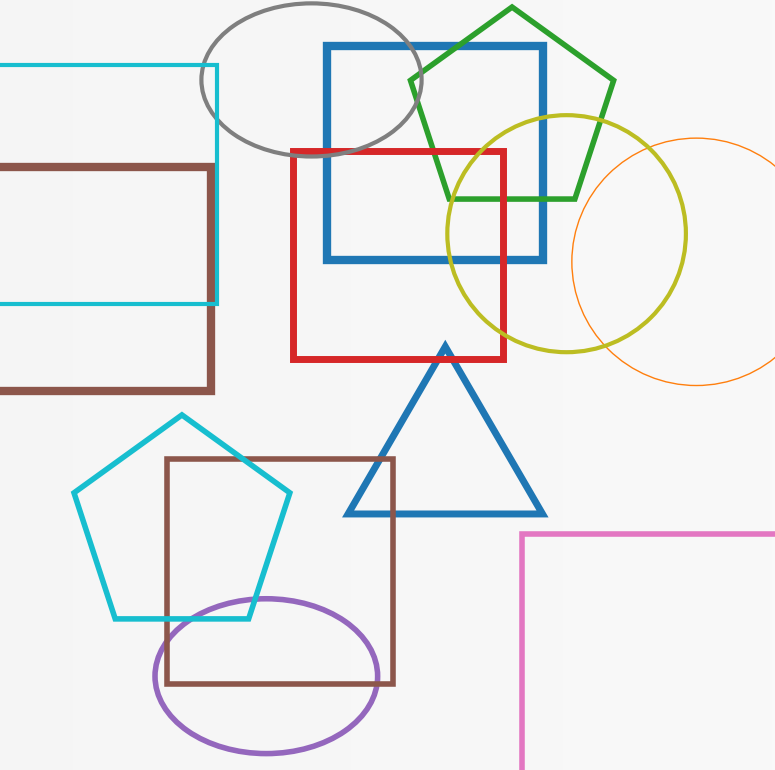[{"shape": "square", "thickness": 3, "radius": 0.7, "center": [0.561, 0.801]}, {"shape": "triangle", "thickness": 2.5, "radius": 0.72, "center": [0.575, 0.405]}, {"shape": "circle", "thickness": 0.5, "radius": 0.8, "center": [0.899, 0.66]}, {"shape": "pentagon", "thickness": 2, "radius": 0.69, "center": [0.661, 0.853]}, {"shape": "square", "thickness": 2.5, "radius": 0.68, "center": [0.514, 0.669]}, {"shape": "oval", "thickness": 2, "radius": 0.72, "center": [0.344, 0.122]}, {"shape": "square", "thickness": 2, "radius": 0.73, "center": [0.361, 0.258]}, {"shape": "square", "thickness": 3, "radius": 0.73, "center": [0.127, 0.638]}, {"shape": "square", "thickness": 2, "radius": 0.96, "center": [0.866, 0.114]}, {"shape": "oval", "thickness": 1.5, "radius": 0.71, "center": [0.402, 0.896]}, {"shape": "circle", "thickness": 1.5, "radius": 0.77, "center": [0.731, 0.697]}, {"shape": "square", "thickness": 1.5, "radius": 0.77, "center": [0.125, 0.761]}, {"shape": "pentagon", "thickness": 2, "radius": 0.73, "center": [0.235, 0.315]}]